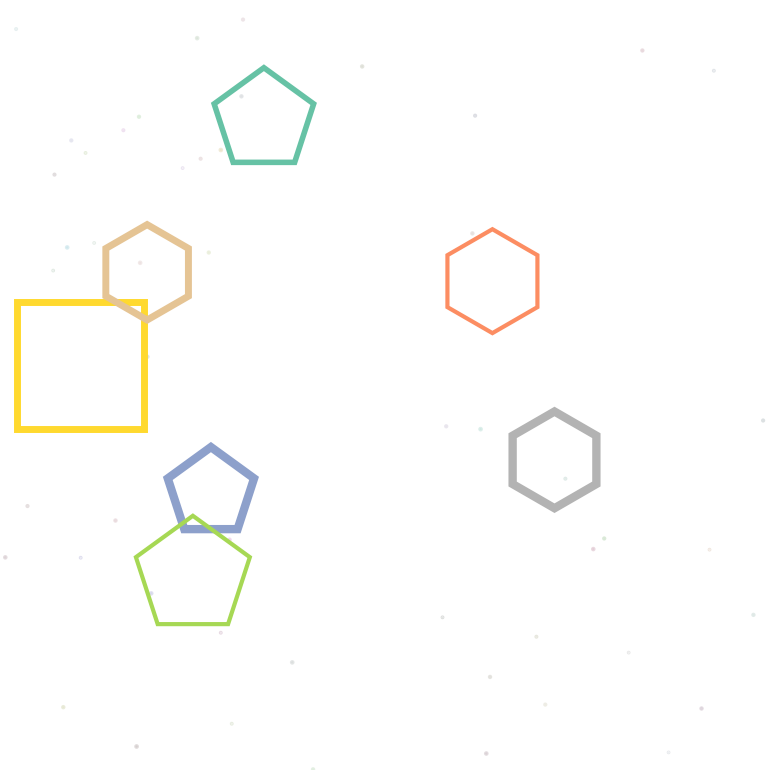[{"shape": "pentagon", "thickness": 2, "radius": 0.34, "center": [0.343, 0.844]}, {"shape": "hexagon", "thickness": 1.5, "radius": 0.34, "center": [0.64, 0.635]}, {"shape": "pentagon", "thickness": 3, "radius": 0.29, "center": [0.274, 0.36]}, {"shape": "pentagon", "thickness": 1.5, "radius": 0.39, "center": [0.25, 0.252]}, {"shape": "square", "thickness": 2.5, "radius": 0.41, "center": [0.104, 0.525]}, {"shape": "hexagon", "thickness": 2.5, "radius": 0.31, "center": [0.191, 0.646]}, {"shape": "hexagon", "thickness": 3, "radius": 0.31, "center": [0.72, 0.403]}]